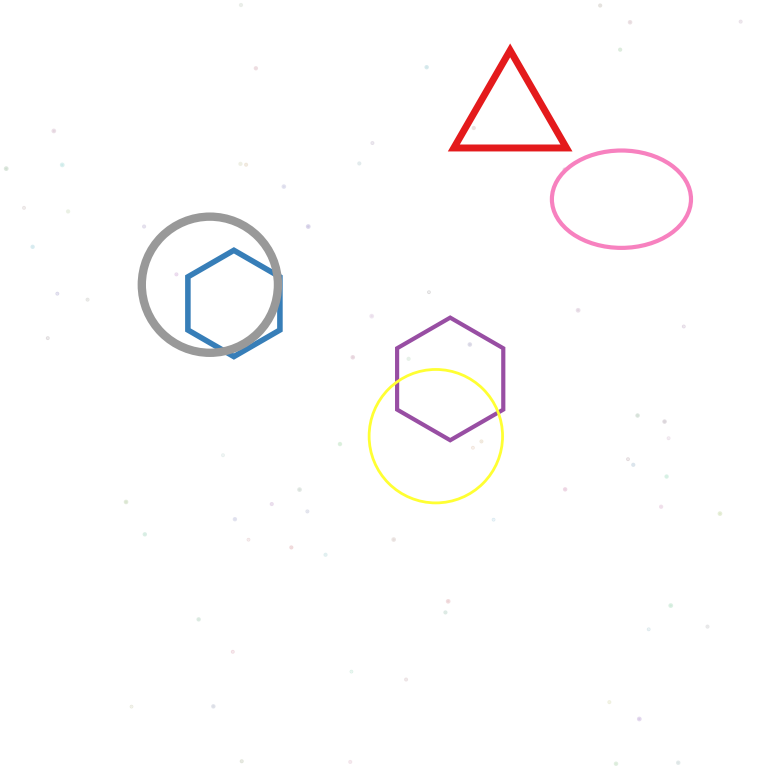[{"shape": "triangle", "thickness": 2.5, "radius": 0.42, "center": [0.663, 0.85]}, {"shape": "hexagon", "thickness": 2, "radius": 0.34, "center": [0.304, 0.606]}, {"shape": "hexagon", "thickness": 1.5, "radius": 0.4, "center": [0.585, 0.508]}, {"shape": "circle", "thickness": 1, "radius": 0.43, "center": [0.566, 0.434]}, {"shape": "oval", "thickness": 1.5, "radius": 0.45, "center": [0.807, 0.741]}, {"shape": "circle", "thickness": 3, "radius": 0.44, "center": [0.273, 0.63]}]